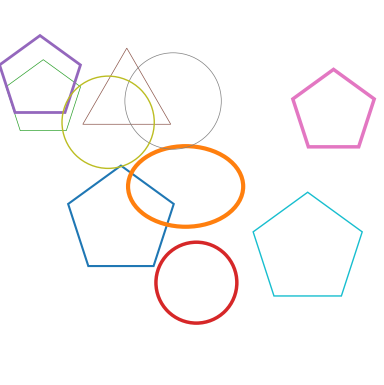[{"shape": "pentagon", "thickness": 1.5, "radius": 0.72, "center": [0.314, 0.426]}, {"shape": "oval", "thickness": 3, "radius": 0.75, "center": [0.482, 0.516]}, {"shape": "pentagon", "thickness": 0.5, "radius": 0.51, "center": [0.112, 0.743]}, {"shape": "circle", "thickness": 2.5, "radius": 0.53, "center": [0.51, 0.266]}, {"shape": "pentagon", "thickness": 2, "radius": 0.55, "center": [0.104, 0.797]}, {"shape": "triangle", "thickness": 0.5, "radius": 0.66, "center": [0.329, 0.743]}, {"shape": "pentagon", "thickness": 2.5, "radius": 0.56, "center": [0.866, 0.709]}, {"shape": "circle", "thickness": 0.5, "radius": 0.63, "center": [0.45, 0.738]}, {"shape": "circle", "thickness": 1, "radius": 0.6, "center": [0.281, 0.682]}, {"shape": "pentagon", "thickness": 1, "radius": 0.74, "center": [0.799, 0.352]}]